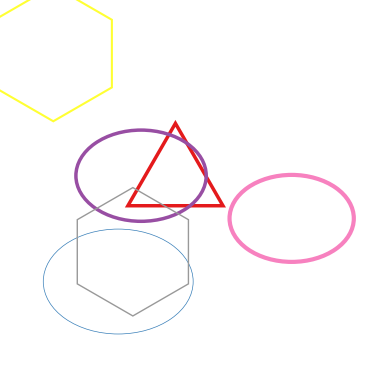[{"shape": "triangle", "thickness": 2.5, "radius": 0.71, "center": [0.456, 0.537]}, {"shape": "oval", "thickness": 0.5, "radius": 0.97, "center": [0.307, 0.269]}, {"shape": "oval", "thickness": 2.5, "radius": 0.85, "center": [0.366, 0.544]}, {"shape": "hexagon", "thickness": 1.5, "radius": 0.88, "center": [0.138, 0.861]}, {"shape": "oval", "thickness": 3, "radius": 0.81, "center": [0.758, 0.433]}, {"shape": "hexagon", "thickness": 1, "radius": 0.83, "center": [0.345, 0.346]}]